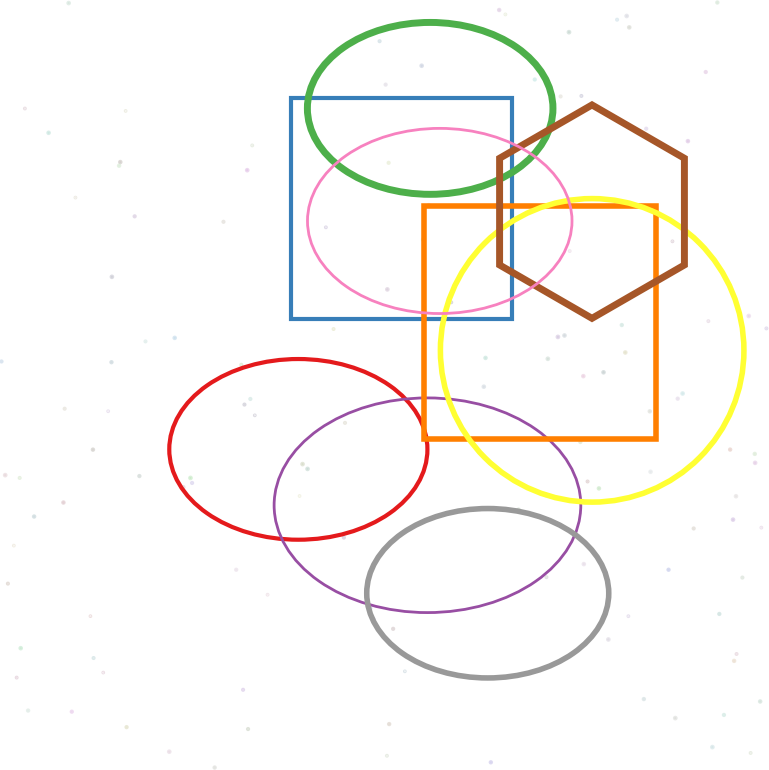[{"shape": "oval", "thickness": 1.5, "radius": 0.84, "center": [0.387, 0.416]}, {"shape": "square", "thickness": 1.5, "radius": 0.72, "center": [0.522, 0.73]}, {"shape": "oval", "thickness": 2.5, "radius": 0.8, "center": [0.559, 0.859]}, {"shape": "oval", "thickness": 1, "radius": 1.0, "center": [0.555, 0.344]}, {"shape": "square", "thickness": 2, "radius": 0.76, "center": [0.701, 0.581]}, {"shape": "circle", "thickness": 2, "radius": 0.99, "center": [0.769, 0.545]}, {"shape": "hexagon", "thickness": 2.5, "radius": 0.69, "center": [0.769, 0.725]}, {"shape": "oval", "thickness": 1, "radius": 0.86, "center": [0.571, 0.713]}, {"shape": "oval", "thickness": 2, "radius": 0.79, "center": [0.633, 0.23]}]